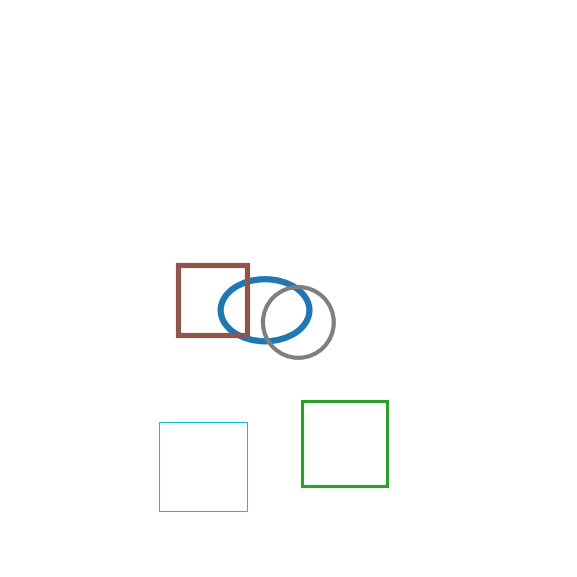[{"shape": "oval", "thickness": 3, "radius": 0.38, "center": [0.459, 0.462]}, {"shape": "square", "thickness": 1.5, "radius": 0.37, "center": [0.596, 0.231]}, {"shape": "square", "thickness": 2.5, "radius": 0.3, "center": [0.368, 0.48]}, {"shape": "circle", "thickness": 2, "radius": 0.31, "center": [0.517, 0.441]}, {"shape": "square", "thickness": 0.5, "radius": 0.38, "center": [0.352, 0.191]}]